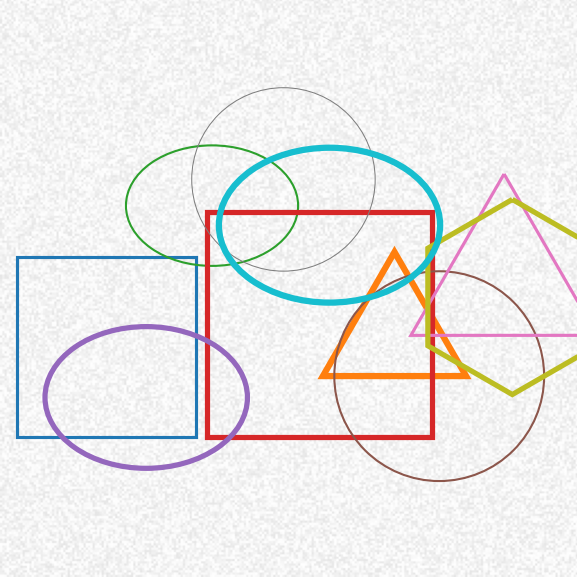[{"shape": "square", "thickness": 1.5, "radius": 0.78, "center": [0.185, 0.398]}, {"shape": "triangle", "thickness": 3, "radius": 0.72, "center": [0.683, 0.42]}, {"shape": "oval", "thickness": 1, "radius": 0.75, "center": [0.367, 0.643]}, {"shape": "square", "thickness": 2.5, "radius": 0.97, "center": [0.554, 0.437]}, {"shape": "oval", "thickness": 2.5, "radius": 0.88, "center": [0.253, 0.311]}, {"shape": "circle", "thickness": 1, "radius": 0.91, "center": [0.761, 0.348]}, {"shape": "triangle", "thickness": 1.5, "radius": 0.93, "center": [0.873, 0.512]}, {"shape": "circle", "thickness": 0.5, "radius": 0.79, "center": [0.491, 0.688]}, {"shape": "hexagon", "thickness": 2.5, "radius": 0.84, "center": [0.887, 0.485]}, {"shape": "oval", "thickness": 3, "radius": 0.96, "center": [0.571, 0.609]}]